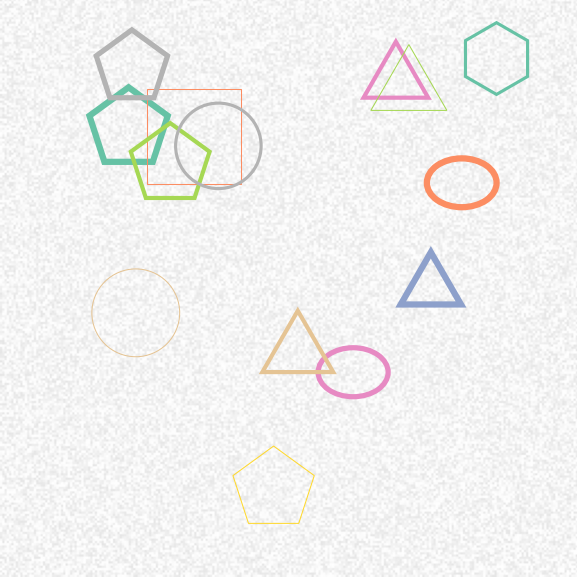[{"shape": "hexagon", "thickness": 1.5, "radius": 0.31, "center": [0.86, 0.898]}, {"shape": "pentagon", "thickness": 3, "radius": 0.36, "center": [0.223, 0.777]}, {"shape": "square", "thickness": 0.5, "radius": 0.41, "center": [0.336, 0.763]}, {"shape": "oval", "thickness": 3, "radius": 0.3, "center": [0.8, 0.683]}, {"shape": "triangle", "thickness": 3, "radius": 0.3, "center": [0.746, 0.502]}, {"shape": "triangle", "thickness": 2, "radius": 0.32, "center": [0.685, 0.862]}, {"shape": "oval", "thickness": 2.5, "radius": 0.3, "center": [0.611, 0.355]}, {"shape": "pentagon", "thickness": 2, "radius": 0.36, "center": [0.295, 0.714]}, {"shape": "triangle", "thickness": 0.5, "radius": 0.38, "center": [0.708, 0.846]}, {"shape": "pentagon", "thickness": 0.5, "radius": 0.37, "center": [0.474, 0.153]}, {"shape": "triangle", "thickness": 2, "radius": 0.35, "center": [0.516, 0.39]}, {"shape": "circle", "thickness": 0.5, "radius": 0.38, "center": [0.235, 0.457]}, {"shape": "circle", "thickness": 1.5, "radius": 0.37, "center": [0.378, 0.747]}, {"shape": "pentagon", "thickness": 2.5, "radius": 0.32, "center": [0.228, 0.882]}]